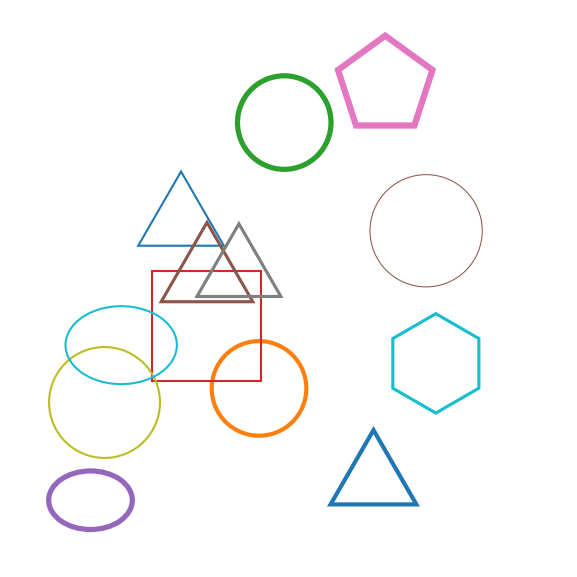[{"shape": "triangle", "thickness": 1, "radius": 0.43, "center": [0.313, 0.616]}, {"shape": "triangle", "thickness": 2, "radius": 0.43, "center": [0.647, 0.169]}, {"shape": "circle", "thickness": 2, "radius": 0.41, "center": [0.449, 0.327]}, {"shape": "circle", "thickness": 2.5, "radius": 0.4, "center": [0.492, 0.787]}, {"shape": "square", "thickness": 1, "radius": 0.48, "center": [0.358, 0.435]}, {"shape": "oval", "thickness": 2.5, "radius": 0.36, "center": [0.157, 0.133]}, {"shape": "circle", "thickness": 0.5, "radius": 0.49, "center": [0.738, 0.6]}, {"shape": "triangle", "thickness": 1.5, "radius": 0.46, "center": [0.358, 0.522]}, {"shape": "pentagon", "thickness": 3, "radius": 0.43, "center": [0.667, 0.851]}, {"shape": "triangle", "thickness": 1.5, "radius": 0.42, "center": [0.414, 0.528]}, {"shape": "circle", "thickness": 1, "radius": 0.48, "center": [0.181, 0.302]}, {"shape": "oval", "thickness": 1, "radius": 0.48, "center": [0.21, 0.401]}, {"shape": "hexagon", "thickness": 1.5, "radius": 0.43, "center": [0.755, 0.37]}]